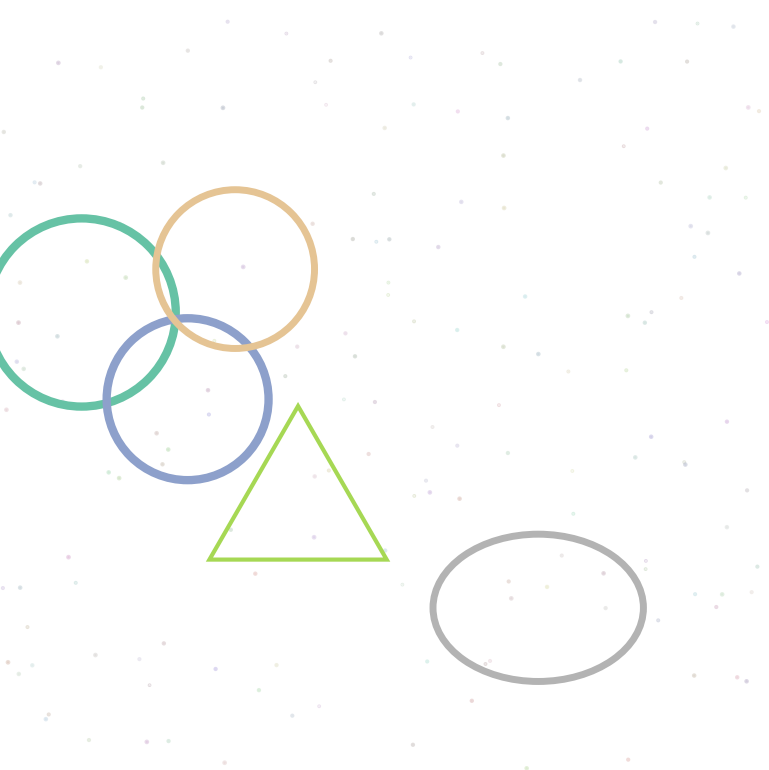[{"shape": "circle", "thickness": 3, "radius": 0.61, "center": [0.106, 0.594]}, {"shape": "circle", "thickness": 3, "radius": 0.53, "center": [0.244, 0.482]}, {"shape": "triangle", "thickness": 1.5, "radius": 0.66, "center": [0.387, 0.34]}, {"shape": "circle", "thickness": 2.5, "radius": 0.52, "center": [0.305, 0.651]}, {"shape": "oval", "thickness": 2.5, "radius": 0.68, "center": [0.699, 0.211]}]